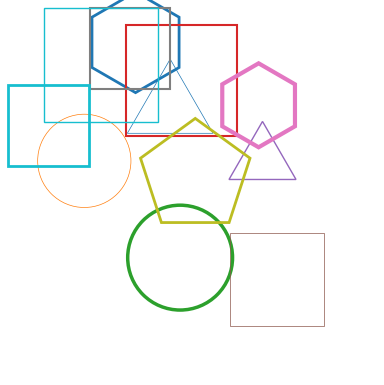[{"shape": "hexagon", "thickness": 2, "radius": 0.65, "center": [0.352, 0.89]}, {"shape": "triangle", "thickness": 0.5, "radius": 0.64, "center": [0.442, 0.718]}, {"shape": "circle", "thickness": 0.5, "radius": 0.61, "center": [0.219, 0.582]}, {"shape": "circle", "thickness": 2.5, "radius": 0.68, "center": [0.468, 0.331]}, {"shape": "square", "thickness": 1.5, "radius": 0.73, "center": [0.472, 0.791]}, {"shape": "triangle", "thickness": 1, "radius": 0.5, "center": [0.682, 0.584]}, {"shape": "square", "thickness": 0.5, "radius": 0.61, "center": [0.72, 0.274]}, {"shape": "hexagon", "thickness": 3, "radius": 0.55, "center": [0.672, 0.727]}, {"shape": "square", "thickness": 1.5, "radius": 0.52, "center": [0.337, 0.874]}, {"shape": "pentagon", "thickness": 2, "radius": 0.75, "center": [0.507, 0.543]}, {"shape": "square", "thickness": 1, "radius": 0.74, "center": [0.261, 0.832]}, {"shape": "square", "thickness": 2, "radius": 0.52, "center": [0.127, 0.675]}]